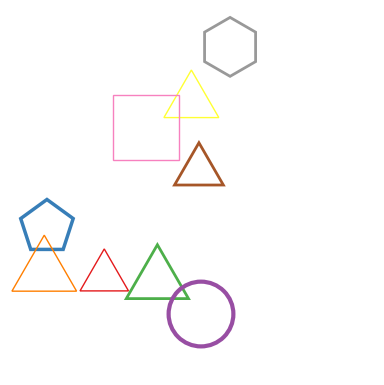[{"shape": "triangle", "thickness": 1, "radius": 0.36, "center": [0.271, 0.281]}, {"shape": "pentagon", "thickness": 2.5, "radius": 0.36, "center": [0.122, 0.41]}, {"shape": "triangle", "thickness": 2, "radius": 0.47, "center": [0.409, 0.271]}, {"shape": "circle", "thickness": 3, "radius": 0.42, "center": [0.522, 0.184]}, {"shape": "triangle", "thickness": 1, "radius": 0.48, "center": [0.115, 0.292]}, {"shape": "triangle", "thickness": 1, "radius": 0.41, "center": [0.497, 0.736]}, {"shape": "triangle", "thickness": 2, "radius": 0.37, "center": [0.517, 0.556]}, {"shape": "square", "thickness": 1, "radius": 0.43, "center": [0.379, 0.669]}, {"shape": "hexagon", "thickness": 2, "radius": 0.38, "center": [0.598, 0.878]}]